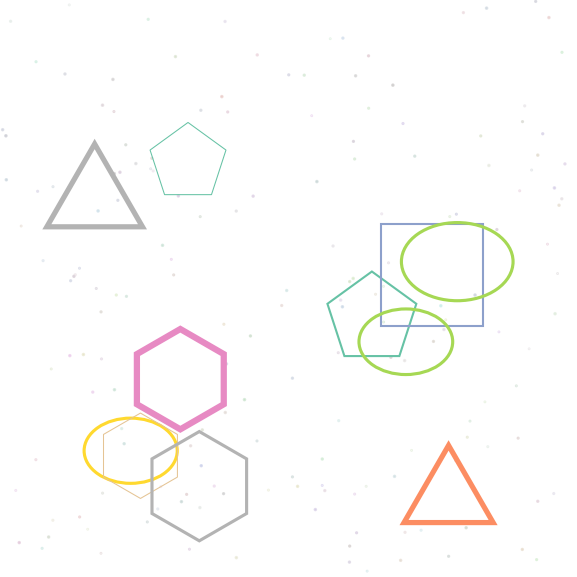[{"shape": "pentagon", "thickness": 0.5, "radius": 0.35, "center": [0.326, 0.718]}, {"shape": "pentagon", "thickness": 1, "radius": 0.4, "center": [0.644, 0.448]}, {"shape": "triangle", "thickness": 2.5, "radius": 0.45, "center": [0.777, 0.139]}, {"shape": "square", "thickness": 1, "radius": 0.44, "center": [0.747, 0.523]}, {"shape": "hexagon", "thickness": 3, "radius": 0.43, "center": [0.312, 0.343]}, {"shape": "oval", "thickness": 1.5, "radius": 0.48, "center": [0.792, 0.546]}, {"shape": "oval", "thickness": 1.5, "radius": 0.41, "center": [0.703, 0.407]}, {"shape": "oval", "thickness": 1.5, "radius": 0.4, "center": [0.226, 0.219]}, {"shape": "hexagon", "thickness": 0.5, "radius": 0.37, "center": [0.243, 0.21]}, {"shape": "triangle", "thickness": 2.5, "radius": 0.48, "center": [0.164, 0.654]}, {"shape": "hexagon", "thickness": 1.5, "radius": 0.47, "center": [0.345, 0.157]}]